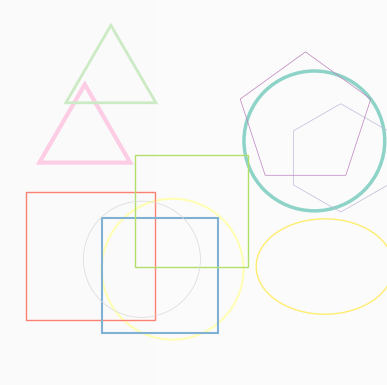[{"shape": "circle", "thickness": 2.5, "radius": 0.91, "center": [0.811, 0.634]}, {"shape": "circle", "thickness": 1.5, "radius": 0.91, "center": [0.445, 0.301]}, {"shape": "hexagon", "thickness": 0.5, "radius": 0.7, "center": [0.879, 0.59]}, {"shape": "square", "thickness": 1, "radius": 0.83, "center": [0.233, 0.335]}, {"shape": "square", "thickness": 1.5, "radius": 0.75, "center": [0.413, 0.284]}, {"shape": "square", "thickness": 1, "radius": 0.73, "center": [0.495, 0.451]}, {"shape": "triangle", "thickness": 3, "radius": 0.68, "center": [0.219, 0.645]}, {"shape": "circle", "thickness": 0.5, "radius": 0.75, "center": [0.366, 0.327]}, {"shape": "pentagon", "thickness": 0.5, "radius": 0.89, "center": [0.788, 0.688]}, {"shape": "triangle", "thickness": 2, "radius": 0.67, "center": [0.286, 0.8]}, {"shape": "oval", "thickness": 1, "radius": 0.89, "center": [0.838, 0.308]}]